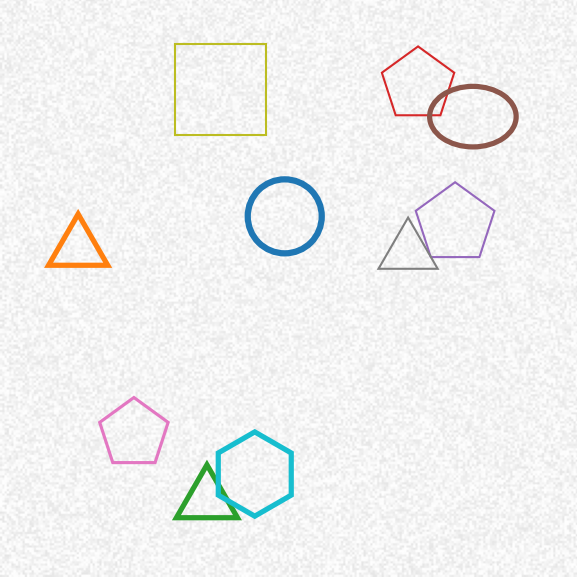[{"shape": "circle", "thickness": 3, "radius": 0.32, "center": [0.493, 0.625]}, {"shape": "triangle", "thickness": 2.5, "radius": 0.3, "center": [0.135, 0.569]}, {"shape": "triangle", "thickness": 2.5, "radius": 0.31, "center": [0.358, 0.133]}, {"shape": "pentagon", "thickness": 1, "radius": 0.33, "center": [0.724, 0.853]}, {"shape": "pentagon", "thickness": 1, "radius": 0.36, "center": [0.788, 0.612]}, {"shape": "oval", "thickness": 2.5, "radius": 0.37, "center": [0.819, 0.797]}, {"shape": "pentagon", "thickness": 1.5, "radius": 0.31, "center": [0.232, 0.248]}, {"shape": "triangle", "thickness": 1, "radius": 0.3, "center": [0.707, 0.563]}, {"shape": "square", "thickness": 1, "radius": 0.39, "center": [0.382, 0.845]}, {"shape": "hexagon", "thickness": 2.5, "radius": 0.36, "center": [0.441, 0.178]}]